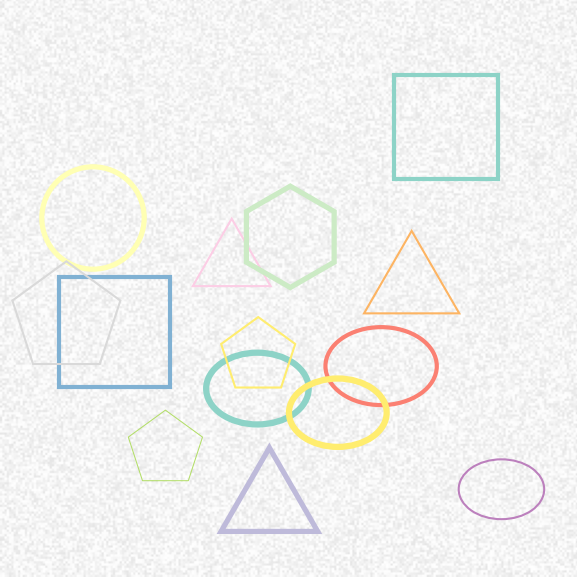[{"shape": "oval", "thickness": 3, "radius": 0.44, "center": [0.446, 0.326]}, {"shape": "square", "thickness": 2, "radius": 0.45, "center": [0.772, 0.779]}, {"shape": "circle", "thickness": 2.5, "radius": 0.44, "center": [0.161, 0.622]}, {"shape": "triangle", "thickness": 2.5, "radius": 0.48, "center": [0.466, 0.127]}, {"shape": "oval", "thickness": 2, "radius": 0.48, "center": [0.66, 0.365]}, {"shape": "square", "thickness": 2, "radius": 0.48, "center": [0.198, 0.424]}, {"shape": "triangle", "thickness": 1, "radius": 0.48, "center": [0.713, 0.504]}, {"shape": "pentagon", "thickness": 0.5, "radius": 0.34, "center": [0.286, 0.221]}, {"shape": "triangle", "thickness": 1, "radius": 0.39, "center": [0.401, 0.543]}, {"shape": "pentagon", "thickness": 1, "radius": 0.49, "center": [0.115, 0.448]}, {"shape": "oval", "thickness": 1, "radius": 0.37, "center": [0.868, 0.152]}, {"shape": "hexagon", "thickness": 2.5, "radius": 0.44, "center": [0.503, 0.589]}, {"shape": "pentagon", "thickness": 1, "radius": 0.34, "center": [0.447, 0.383]}, {"shape": "oval", "thickness": 3, "radius": 0.42, "center": [0.585, 0.284]}]